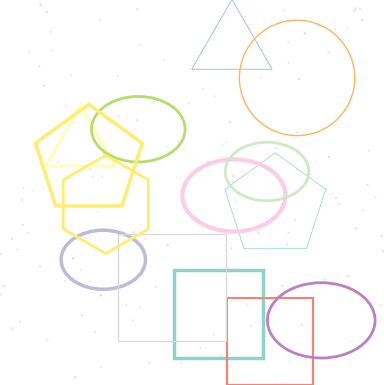[{"shape": "pentagon", "thickness": 0.5, "radius": 0.69, "center": [0.715, 0.465]}, {"shape": "square", "thickness": 2.5, "radius": 0.58, "center": [0.567, 0.184]}, {"shape": "triangle", "thickness": 2, "radius": 0.52, "center": [0.209, 0.621]}, {"shape": "oval", "thickness": 2.5, "radius": 0.55, "center": [0.268, 0.325]}, {"shape": "square", "thickness": 1.5, "radius": 0.56, "center": [0.701, 0.113]}, {"shape": "triangle", "thickness": 0.5, "radius": 0.6, "center": [0.602, 0.881]}, {"shape": "circle", "thickness": 1, "radius": 0.75, "center": [0.772, 0.798]}, {"shape": "oval", "thickness": 2, "radius": 0.61, "center": [0.359, 0.664]}, {"shape": "oval", "thickness": 3, "radius": 0.67, "center": [0.607, 0.492]}, {"shape": "square", "thickness": 1, "radius": 0.7, "center": [0.446, 0.253]}, {"shape": "oval", "thickness": 2, "radius": 0.7, "center": [0.834, 0.168]}, {"shape": "oval", "thickness": 2, "radius": 0.54, "center": [0.694, 0.555]}, {"shape": "pentagon", "thickness": 2.5, "radius": 0.73, "center": [0.231, 0.583]}, {"shape": "hexagon", "thickness": 2, "radius": 0.64, "center": [0.275, 0.469]}]